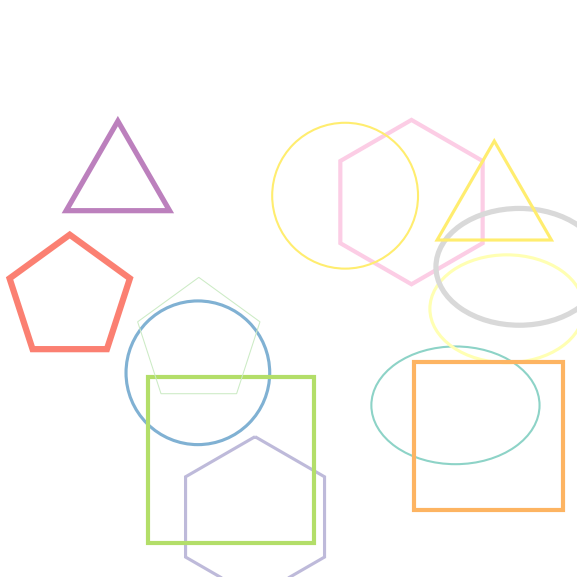[{"shape": "oval", "thickness": 1, "radius": 0.73, "center": [0.789, 0.297]}, {"shape": "oval", "thickness": 1.5, "radius": 0.67, "center": [0.878, 0.464]}, {"shape": "hexagon", "thickness": 1.5, "radius": 0.69, "center": [0.442, 0.104]}, {"shape": "pentagon", "thickness": 3, "radius": 0.55, "center": [0.121, 0.483]}, {"shape": "circle", "thickness": 1.5, "radius": 0.62, "center": [0.343, 0.354]}, {"shape": "square", "thickness": 2, "radius": 0.64, "center": [0.846, 0.244]}, {"shape": "square", "thickness": 2, "radius": 0.72, "center": [0.4, 0.202]}, {"shape": "hexagon", "thickness": 2, "radius": 0.71, "center": [0.713, 0.649]}, {"shape": "oval", "thickness": 2.5, "radius": 0.72, "center": [0.899, 0.537]}, {"shape": "triangle", "thickness": 2.5, "radius": 0.52, "center": [0.204, 0.686]}, {"shape": "pentagon", "thickness": 0.5, "radius": 0.56, "center": [0.344, 0.407]}, {"shape": "triangle", "thickness": 1.5, "radius": 0.57, "center": [0.856, 0.641]}, {"shape": "circle", "thickness": 1, "radius": 0.63, "center": [0.598, 0.66]}]